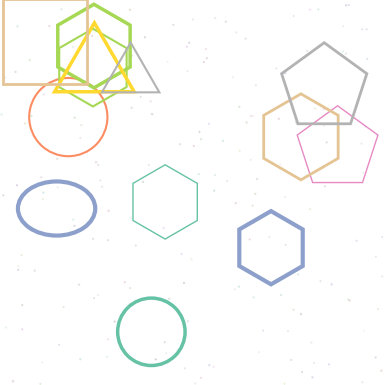[{"shape": "circle", "thickness": 2.5, "radius": 0.44, "center": [0.393, 0.138]}, {"shape": "hexagon", "thickness": 1, "radius": 0.48, "center": [0.429, 0.476]}, {"shape": "circle", "thickness": 1.5, "radius": 0.51, "center": [0.177, 0.696]}, {"shape": "hexagon", "thickness": 3, "radius": 0.48, "center": [0.704, 0.357]}, {"shape": "oval", "thickness": 3, "radius": 0.5, "center": [0.147, 0.458]}, {"shape": "pentagon", "thickness": 1, "radius": 0.55, "center": [0.877, 0.615]}, {"shape": "hexagon", "thickness": 1.5, "radius": 0.51, "center": [0.241, 0.824]}, {"shape": "hexagon", "thickness": 2.5, "radius": 0.54, "center": [0.244, 0.88]}, {"shape": "triangle", "thickness": 2.5, "radius": 0.6, "center": [0.245, 0.821]}, {"shape": "hexagon", "thickness": 2, "radius": 0.56, "center": [0.782, 0.645]}, {"shape": "square", "thickness": 2, "radius": 0.55, "center": [0.118, 0.893]}, {"shape": "pentagon", "thickness": 2, "radius": 0.58, "center": [0.842, 0.773]}, {"shape": "triangle", "thickness": 1.5, "radius": 0.43, "center": [0.339, 0.803]}]